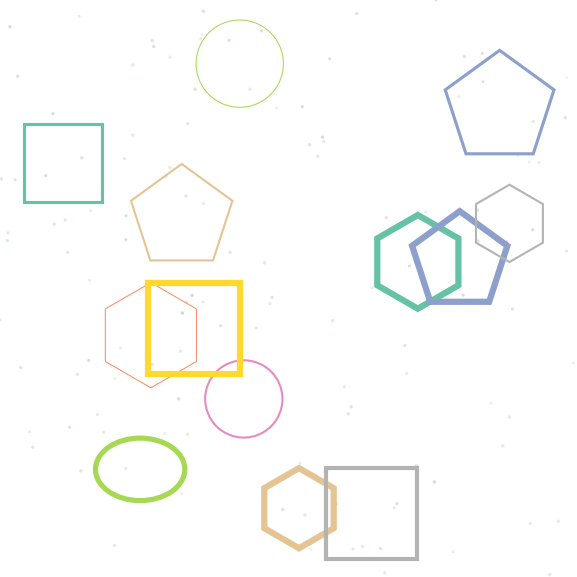[{"shape": "square", "thickness": 1.5, "radius": 0.34, "center": [0.109, 0.716]}, {"shape": "hexagon", "thickness": 3, "radius": 0.41, "center": [0.724, 0.546]}, {"shape": "hexagon", "thickness": 0.5, "radius": 0.46, "center": [0.261, 0.419]}, {"shape": "pentagon", "thickness": 3, "radius": 0.43, "center": [0.796, 0.547]}, {"shape": "pentagon", "thickness": 1.5, "radius": 0.5, "center": [0.865, 0.813]}, {"shape": "circle", "thickness": 1, "radius": 0.33, "center": [0.422, 0.308]}, {"shape": "oval", "thickness": 2.5, "radius": 0.39, "center": [0.243, 0.186]}, {"shape": "circle", "thickness": 0.5, "radius": 0.38, "center": [0.415, 0.889]}, {"shape": "square", "thickness": 3, "radius": 0.4, "center": [0.336, 0.43]}, {"shape": "pentagon", "thickness": 1, "radius": 0.46, "center": [0.315, 0.623]}, {"shape": "hexagon", "thickness": 3, "radius": 0.35, "center": [0.518, 0.119]}, {"shape": "hexagon", "thickness": 1, "radius": 0.33, "center": [0.882, 0.612]}, {"shape": "square", "thickness": 2, "radius": 0.4, "center": [0.643, 0.11]}]